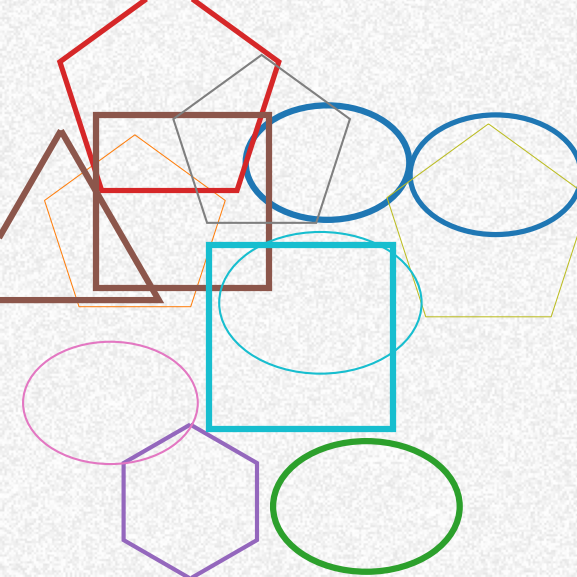[{"shape": "oval", "thickness": 2.5, "radius": 0.74, "center": [0.858, 0.697]}, {"shape": "oval", "thickness": 3, "radius": 0.71, "center": [0.567, 0.718]}, {"shape": "pentagon", "thickness": 0.5, "radius": 0.82, "center": [0.234, 0.601]}, {"shape": "oval", "thickness": 3, "radius": 0.81, "center": [0.634, 0.122]}, {"shape": "pentagon", "thickness": 2.5, "radius": 1.0, "center": [0.293, 0.83]}, {"shape": "hexagon", "thickness": 2, "radius": 0.67, "center": [0.33, 0.131]}, {"shape": "triangle", "thickness": 3, "radius": 0.98, "center": [0.106, 0.577]}, {"shape": "square", "thickness": 3, "radius": 0.75, "center": [0.316, 0.65]}, {"shape": "oval", "thickness": 1, "radius": 0.76, "center": [0.191, 0.301]}, {"shape": "pentagon", "thickness": 1, "radius": 0.8, "center": [0.453, 0.743]}, {"shape": "pentagon", "thickness": 0.5, "radius": 0.92, "center": [0.846, 0.6]}, {"shape": "oval", "thickness": 1, "radius": 0.88, "center": [0.555, 0.475]}, {"shape": "square", "thickness": 3, "radius": 0.8, "center": [0.522, 0.415]}]